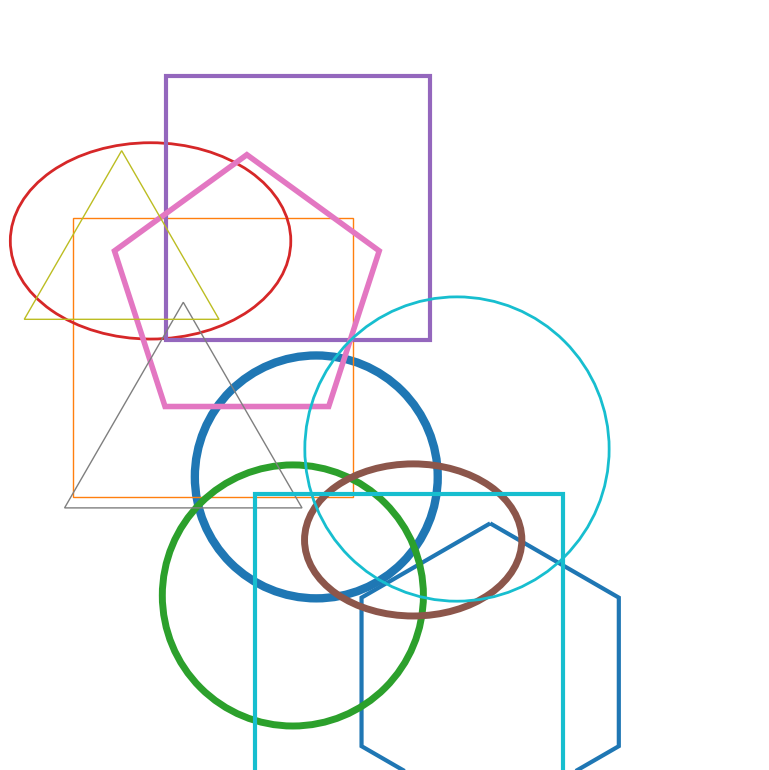[{"shape": "hexagon", "thickness": 1.5, "radius": 0.96, "center": [0.637, 0.127]}, {"shape": "circle", "thickness": 3, "radius": 0.79, "center": [0.411, 0.381]}, {"shape": "square", "thickness": 0.5, "radius": 0.91, "center": [0.277, 0.536]}, {"shape": "circle", "thickness": 2.5, "radius": 0.85, "center": [0.38, 0.227]}, {"shape": "oval", "thickness": 1, "radius": 0.91, "center": [0.196, 0.687]}, {"shape": "square", "thickness": 1.5, "radius": 0.85, "center": [0.387, 0.73]}, {"shape": "oval", "thickness": 2.5, "radius": 0.71, "center": [0.537, 0.299]}, {"shape": "pentagon", "thickness": 2, "radius": 0.9, "center": [0.321, 0.618]}, {"shape": "triangle", "thickness": 0.5, "radius": 0.89, "center": [0.238, 0.429]}, {"shape": "triangle", "thickness": 0.5, "radius": 0.73, "center": [0.158, 0.658]}, {"shape": "square", "thickness": 1.5, "radius": 1.0, "center": [0.532, 0.158]}, {"shape": "circle", "thickness": 1, "radius": 0.99, "center": [0.593, 0.417]}]